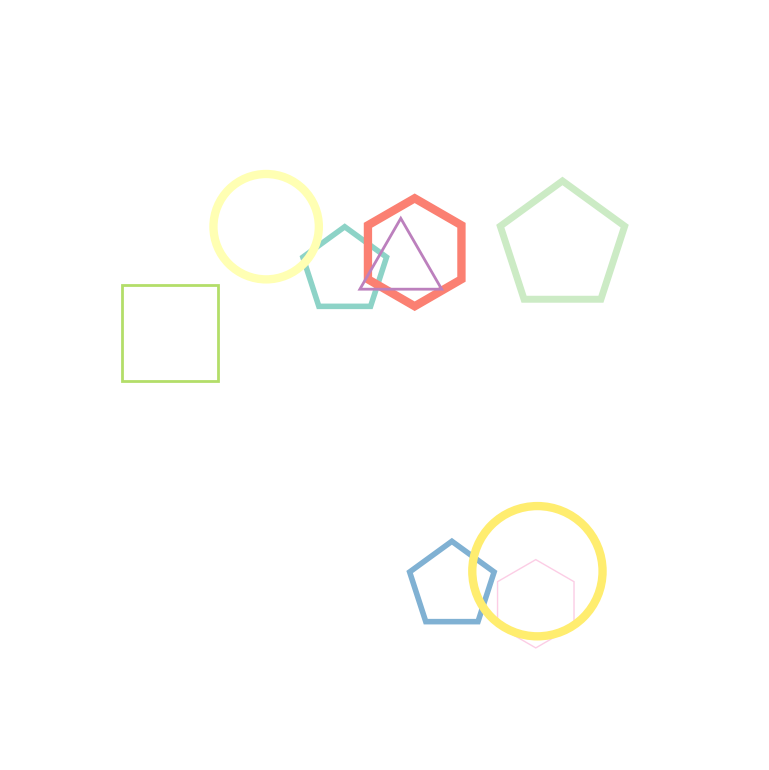[{"shape": "pentagon", "thickness": 2, "radius": 0.29, "center": [0.448, 0.648]}, {"shape": "circle", "thickness": 3, "radius": 0.34, "center": [0.346, 0.706]}, {"shape": "hexagon", "thickness": 3, "radius": 0.35, "center": [0.539, 0.672]}, {"shape": "pentagon", "thickness": 2, "radius": 0.29, "center": [0.587, 0.239]}, {"shape": "square", "thickness": 1, "radius": 0.31, "center": [0.221, 0.568]}, {"shape": "hexagon", "thickness": 0.5, "radius": 0.29, "center": [0.696, 0.216]}, {"shape": "triangle", "thickness": 1, "radius": 0.31, "center": [0.52, 0.655]}, {"shape": "pentagon", "thickness": 2.5, "radius": 0.42, "center": [0.73, 0.68]}, {"shape": "circle", "thickness": 3, "radius": 0.42, "center": [0.698, 0.258]}]